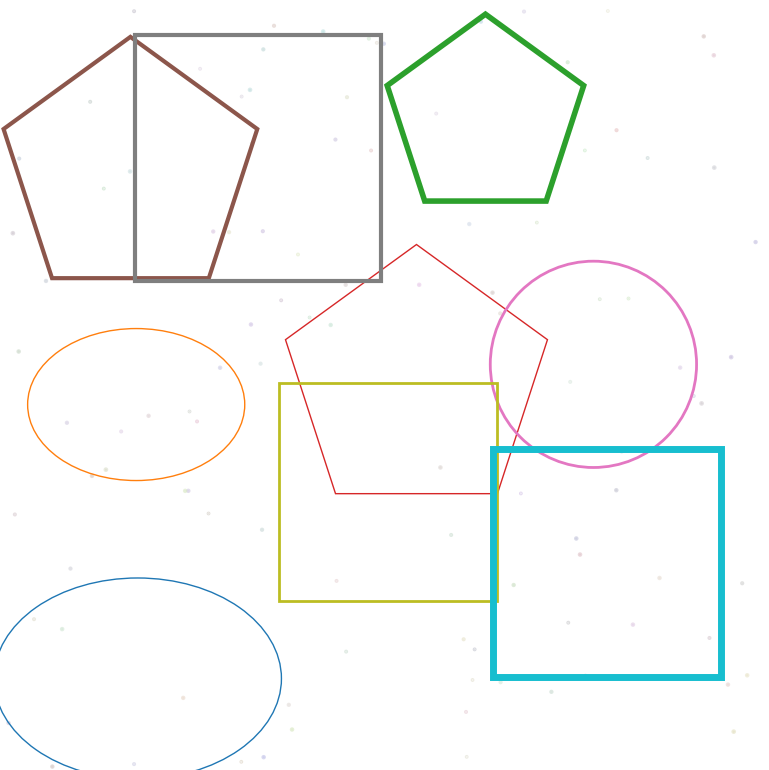[{"shape": "oval", "thickness": 0.5, "radius": 0.93, "center": [0.179, 0.119]}, {"shape": "oval", "thickness": 0.5, "radius": 0.7, "center": [0.177, 0.475]}, {"shape": "pentagon", "thickness": 2, "radius": 0.67, "center": [0.63, 0.847]}, {"shape": "pentagon", "thickness": 0.5, "radius": 0.89, "center": [0.541, 0.504]}, {"shape": "pentagon", "thickness": 1.5, "radius": 0.87, "center": [0.169, 0.779]}, {"shape": "circle", "thickness": 1, "radius": 0.67, "center": [0.771, 0.527]}, {"shape": "square", "thickness": 1.5, "radius": 0.8, "center": [0.335, 0.795]}, {"shape": "square", "thickness": 1, "radius": 0.71, "center": [0.504, 0.361]}, {"shape": "square", "thickness": 2.5, "radius": 0.74, "center": [0.788, 0.269]}]